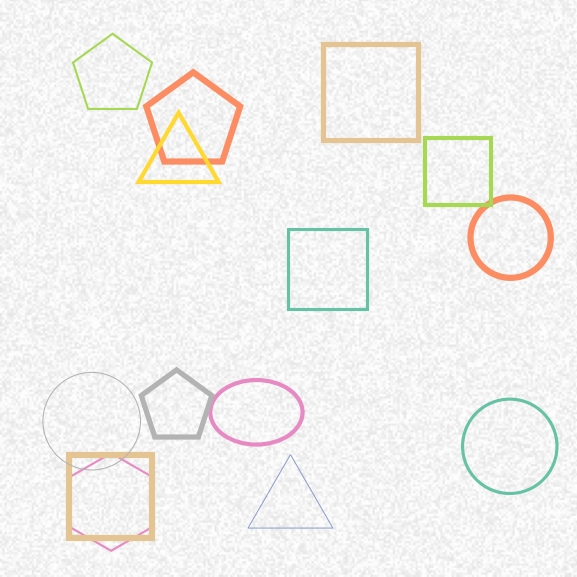[{"shape": "square", "thickness": 1.5, "radius": 0.35, "center": [0.567, 0.533]}, {"shape": "circle", "thickness": 1.5, "radius": 0.41, "center": [0.883, 0.226]}, {"shape": "pentagon", "thickness": 3, "radius": 0.43, "center": [0.335, 0.789]}, {"shape": "circle", "thickness": 3, "radius": 0.35, "center": [0.884, 0.588]}, {"shape": "triangle", "thickness": 0.5, "radius": 0.42, "center": [0.503, 0.127]}, {"shape": "oval", "thickness": 2, "radius": 0.4, "center": [0.444, 0.285]}, {"shape": "hexagon", "thickness": 1, "radius": 0.42, "center": [0.192, 0.13]}, {"shape": "pentagon", "thickness": 1, "radius": 0.36, "center": [0.195, 0.869]}, {"shape": "square", "thickness": 2, "radius": 0.29, "center": [0.793, 0.702]}, {"shape": "triangle", "thickness": 2, "radius": 0.4, "center": [0.309, 0.724]}, {"shape": "square", "thickness": 2.5, "radius": 0.41, "center": [0.641, 0.839]}, {"shape": "square", "thickness": 3, "radius": 0.36, "center": [0.191, 0.139]}, {"shape": "pentagon", "thickness": 2.5, "radius": 0.32, "center": [0.306, 0.294]}, {"shape": "circle", "thickness": 0.5, "radius": 0.42, "center": [0.159, 0.27]}]